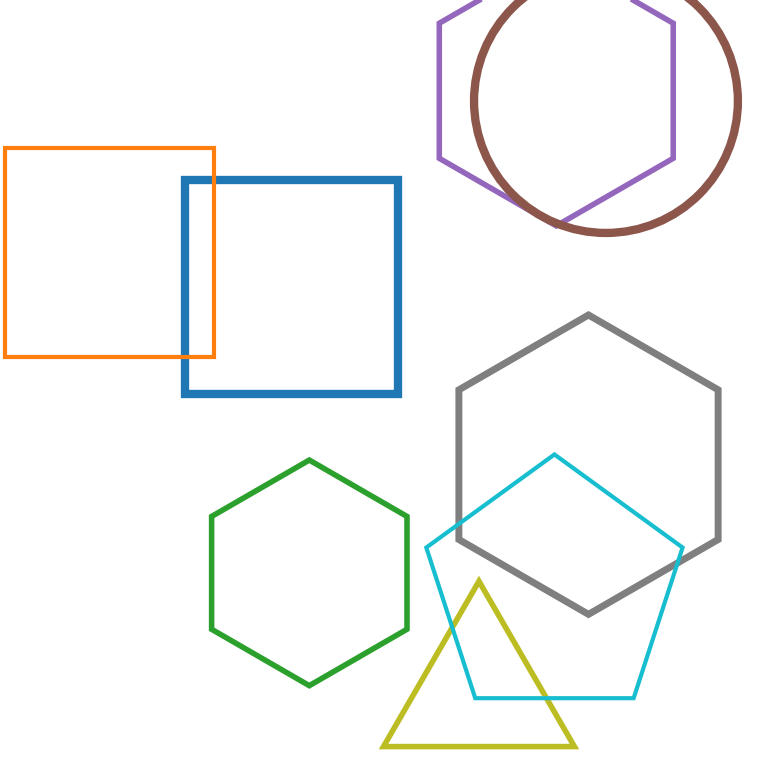[{"shape": "square", "thickness": 3, "radius": 0.69, "center": [0.378, 0.627]}, {"shape": "square", "thickness": 1.5, "radius": 0.68, "center": [0.142, 0.672]}, {"shape": "hexagon", "thickness": 2, "radius": 0.73, "center": [0.402, 0.256]}, {"shape": "hexagon", "thickness": 2, "radius": 0.88, "center": [0.722, 0.882]}, {"shape": "circle", "thickness": 3, "radius": 0.86, "center": [0.787, 0.869]}, {"shape": "hexagon", "thickness": 2.5, "radius": 0.97, "center": [0.764, 0.397]}, {"shape": "triangle", "thickness": 2, "radius": 0.72, "center": [0.622, 0.102]}, {"shape": "pentagon", "thickness": 1.5, "radius": 0.87, "center": [0.72, 0.235]}]